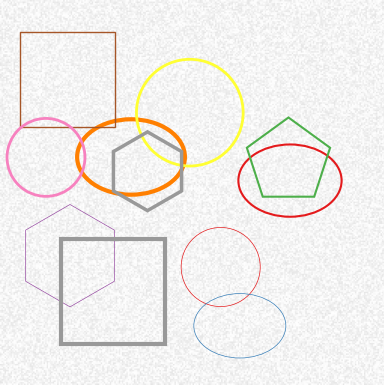[{"shape": "circle", "thickness": 0.5, "radius": 0.51, "center": [0.573, 0.306]}, {"shape": "oval", "thickness": 1.5, "radius": 0.67, "center": [0.753, 0.531]}, {"shape": "oval", "thickness": 0.5, "radius": 0.6, "center": [0.623, 0.154]}, {"shape": "pentagon", "thickness": 1.5, "radius": 0.57, "center": [0.749, 0.581]}, {"shape": "hexagon", "thickness": 0.5, "radius": 0.66, "center": [0.182, 0.336]}, {"shape": "oval", "thickness": 3, "radius": 0.7, "center": [0.34, 0.592]}, {"shape": "circle", "thickness": 2, "radius": 0.69, "center": [0.493, 0.707]}, {"shape": "square", "thickness": 1, "radius": 0.62, "center": [0.176, 0.794]}, {"shape": "circle", "thickness": 2, "radius": 0.51, "center": [0.119, 0.591]}, {"shape": "hexagon", "thickness": 2.5, "radius": 0.51, "center": [0.383, 0.555]}, {"shape": "square", "thickness": 3, "radius": 0.68, "center": [0.294, 0.243]}]